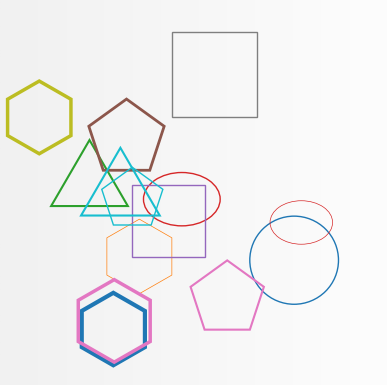[{"shape": "circle", "thickness": 1, "radius": 0.57, "center": [0.759, 0.324]}, {"shape": "hexagon", "thickness": 3, "radius": 0.47, "center": [0.292, 0.145]}, {"shape": "hexagon", "thickness": 0.5, "radius": 0.48, "center": [0.36, 0.334]}, {"shape": "triangle", "thickness": 1.5, "radius": 0.57, "center": [0.231, 0.522]}, {"shape": "oval", "thickness": 0.5, "radius": 0.4, "center": [0.778, 0.422]}, {"shape": "oval", "thickness": 1, "radius": 0.49, "center": [0.469, 0.483]}, {"shape": "square", "thickness": 1, "radius": 0.47, "center": [0.435, 0.425]}, {"shape": "pentagon", "thickness": 2, "radius": 0.51, "center": [0.326, 0.64]}, {"shape": "hexagon", "thickness": 2.5, "radius": 0.54, "center": [0.295, 0.166]}, {"shape": "pentagon", "thickness": 1.5, "radius": 0.5, "center": [0.586, 0.224]}, {"shape": "square", "thickness": 1, "radius": 0.55, "center": [0.553, 0.807]}, {"shape": "hexagon", "thickness": 2.5, "radius": 0.47, "center": [0.101, 0.695]}, {"shape": "triangle", "thickness": 1.5, "radius": 0.59, "center": [0.311, 0.499]}, {"shape": "pentagon", "thickness": 1, "radius": 0.41, "center": [0.341, 0.483]}]